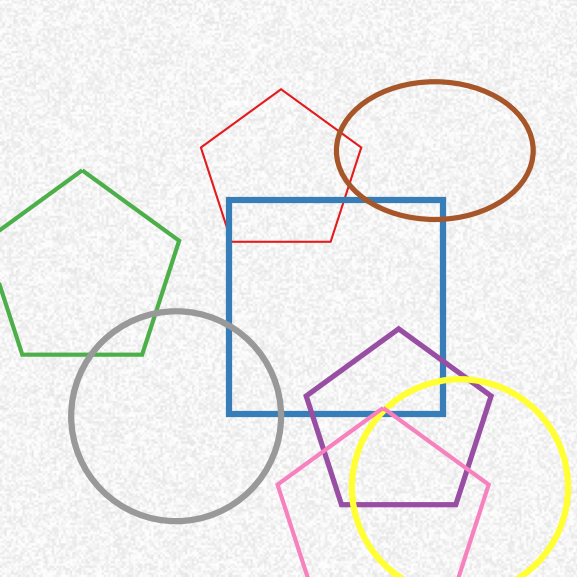[{"shape": "pentagon", "thickness": 1, "radius": 0.73, "center": [0.487, 0.699]}, {"shape": "square", "thickness": 3, "radius": 0.92, "center": [0.582, 0.468]}, {"shape": "pentagon", "thickness": 2, "radius": 0.88, "center": [0.142, 0.528]}, {"shape": "pentagon", "thickness": 2.5, "radius": 0.84, "center": [0.69, 0.261]}, {"shape": "circle", "thickness": 3, "radius": 0.94, "center": [0.797, 0.155]}, {"shape": "oval", "thickness": 2.5, "radius": 0.85, "center": [0.753, 0.738]}, {"shape": "pentagon", "thickness": 2, "radius": 0.96, "center": [0.663, 0.101]}, {"shape": "circle", "thickness": 3, "radius": 0.91, "center": [0.305, 0.278]}]